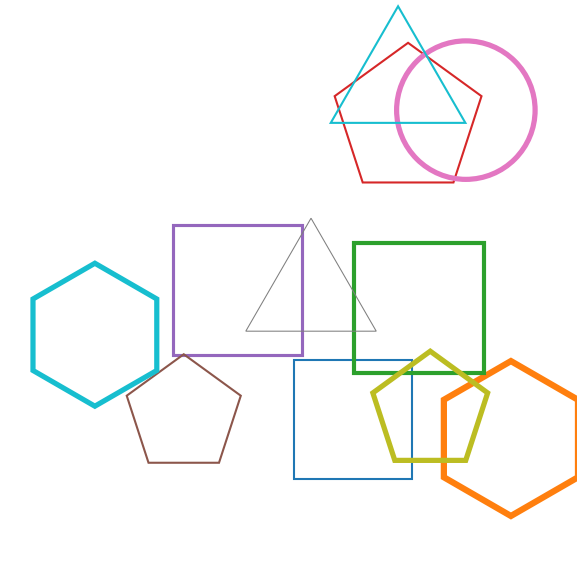[{"shape": "square", "thickness": 1, "radius": 0.51, "center": [0.611, 0.273]}, {"shape": "hexagon", "thickness": 3, "radius": 0.67, "center": [0.885, 0.24]}, {"shape": "square", "thickness": 2, "radius": 0.56, "center": [0.726, 0.466]}, {"shape": "pentagon", "thickness": 1, "radius": 0.67, "center": [0.707, 0.791]}, {"shape": "square", "thickness": 1.5, "radius": 0.56, "center": [0.412, 0.497]}, {"shape": "pentagon", "thickness": 1, "radius": 0.52, "center": [0.318, 0.282]}, {"shape": "circle", "thickness": 2.5, "radius": 0.6, "center": [0.807, 0.808]}, {"shape": "triangle", "thickness": 0.5, "radius": 0.65, "center": [0.539, 0.491]}, {"shape": "pentagon", "thickness": 2.5, "radius": 0.52, "center": [0.745, 0.286]}, {"shape": "triangle", "thickness": 1, "radius": 0.67, "center": [0.689, 0.854]}, {"shape": "hexagon", "thickness": 2.5, "radius": 0.62, "center": [0.164, 0.42]}]